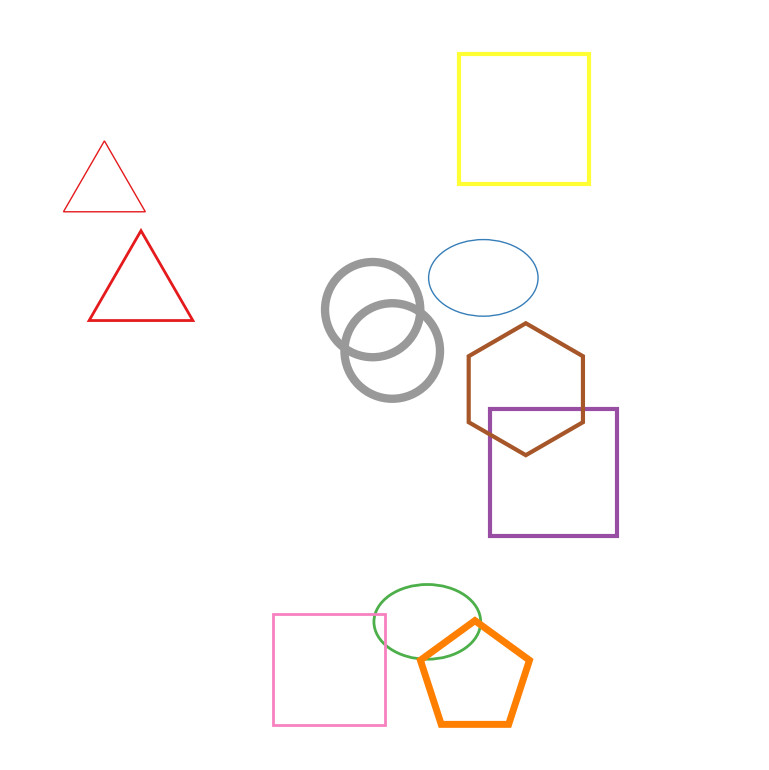[{"shape": "triangle", "thickness": 1, "radius": 0.39, "center": [0.183, 0.623]}, {"shape": "triangle", "thickness": 0.5, "radius": 0.31, "center": [0.136, 0.756]}, {"shape": "oval", "thickness": 0.5, "radius": 0.36, "center": [0.628, 0.639]}, {"shape": "oval", "thickness": 1, "radius": 0.35, "center": [0.555, 0.192]}, {"shape": "square", "thickness": 1.5, "radius": 0.41, "center": [0.719, 0.386]}, {"shape": "pentagon", "thickness": 2.5, "radius": 0.37, "center": [0.617, 0.12]}, {"shape": "square", "thickness": 1.5, "radius": 0.42, "center": [0.681, 0.846]}, {"shape": "hexagon", "thickness": 1.5, "radius": 0.43, "center": [0.683, 0.495]}, {"shape": "square", "thickness": 1, "radius": 0.36, "center": [0.427, 0.131]}, {"shape": "circle", "thickness": 3, "radius": 0.31, "center": [0.484, 0.598]}, {"shape": "circle", "thickness": 3, "radius": 0.31, "center": [0.509, 0.544]}]